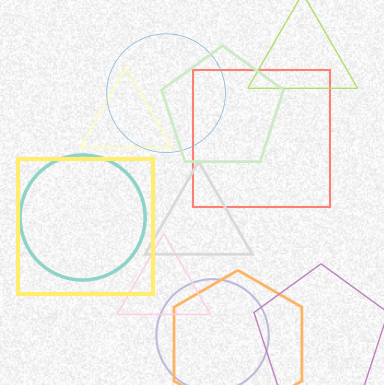[{"shape": "circle", "thickness": 2.5, "radius": 0.81, "center": [0.215, 0.435]}, {"shape": "triangle", "thickness": 1, "radius": 0.69, "center": [0.328, 0.686]}, {"shape": "circle", "thickness": 1.5, "radius": 0.73, "center": [0.552, 0.129]}, {"shape": "square", "thickness": 1.5, "radius": 0.89, "center": [0.679, 0.64]}, {"shape": "circle", "thickness": 0.5, "radius": 0.77, "center": [0.431, 0.758]}, {"shape": "hexagon", "thickness": 2, "radius": 0.96, "center": [0.618, 0.106]}, {"shape": "triangle", "thickness": 1, "radius": 0.82, "center": [0.786, 0.853]}, {"shape": "triangle", "thickness": 1, "radius": 0.7, "center": [0.425, 0.253]}, {"shape": "triangle", "thickness": 2, "radius": 0.8, "center": [0.516, 0.42]}, {"shape": "pentagon", "thickness": 1, "radius": 0.92, "center": [0.834, 0.132]}, {"shape": "pentagon", "thickness": 2, "radius": 0.83, "center": [0.578, 0.715]}, {"shape": "square", "thickness": 3, "radius": 0.88, "center": [0.222, 0.412]}]